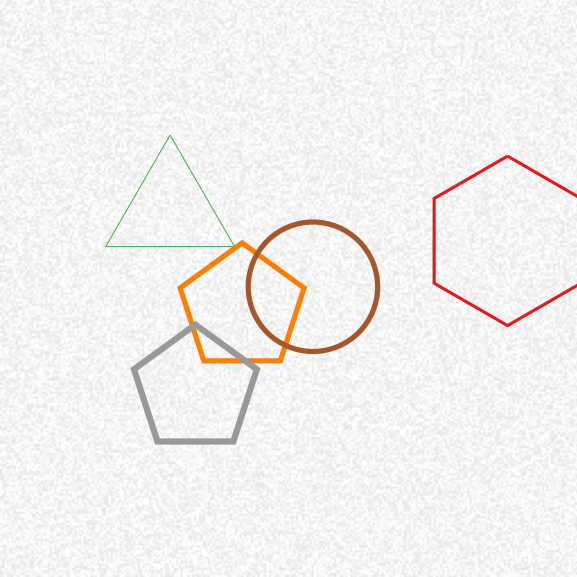[{"shape": "hexagon", "thickness": 1.5, "radius": 0.73, "center": [0.879, 0.582]}, {"shape": "triangle", "thickness": 0.5, "radius": 0.64, "center": [0.295, 0.637]}, {"shape": "pentagon", "thickness": 2.5, "radius": 0.56, "center": [0.419, 0.466]}, {"shape": "circle", "thickness": 2.5, "radius": 0.56, "center": [0.542, 0.503]}, {"shape": "pentagon", "thickness": 3, "radius": 0.56, "center": [0.338, 0.325]}]